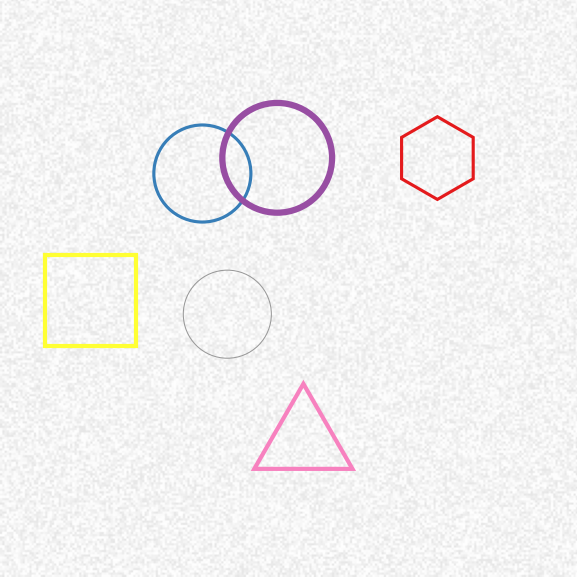[{"shape": "hexagon", "thickness": 1.5, "radius": 0.36, "center": [0.757, 0.725]}, {"shape": "circle", "thickness": 1.5, "radius": 0.42, "center": [0.35, 0.699]}, {"shape": "circle", "thickness": 3, "radius": 0.48, "center": [0.48, 0.726]}, {"shape": "square", "thickness": 2, "radius": 0.39, "center": [0.157, 0.479]}, {"shape": "triangle", "thickness": 2, "radius": 0.49, "center": [0.525, 0.236]}, {"shape": "circle", "thickness": 0.5, "radius": 0.38, "center": [0.394, 0.455]}]